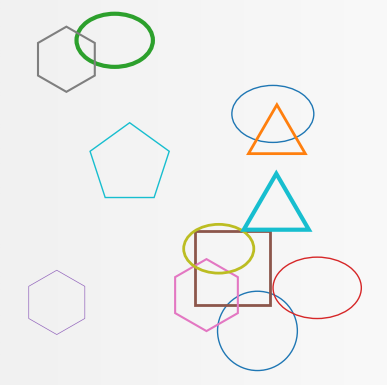[{"shape": "circle", "thickness": 1, "radius": 0.51, "center": [0.664, 0.141]}, {"shape": "oval", "thickness": 1, "radius": 0.53, "center": [0.704, 0.704]}, {"shape": "triangle", "thickness": 2, "radius": 0.42, "center": [0.715, 0.643]}, {"shape": "oval", "thickness": 3, "radius": 0.49, "center": [0.296, 0.895]}, {"shape": "oval", "thickness": 1, "radius": 0.57, "center": [0.819, 0.252]}, {"shape": "hexagon", "thickness": 0.5, "radius": 0.42, "center": [0.147, 0.215]}, {"shape": "square", "thickness": 2, "radius": 0.48, "center": [0.599, 0.305]}, {"shape": "hexagon", "thickness": 1.5, "radius": 0.47, "center": [0.533, 0.233]}, {"shape": "hexagon", "thickness": 1.5, "radius": 0.42, "center": [0.171, 0.846]}, {"shape": "oval", "thickness": 2, "radius": 0.45, "center": [0.565, 0.354]}, {"shape": "triangle", "thickness": 3, "radius": 0.49, "center": [0.713, 0.452]}, {"shape": "pentagon", "thickness": 1, "radius": 0.54, "center": [0.335, 0.574]}]